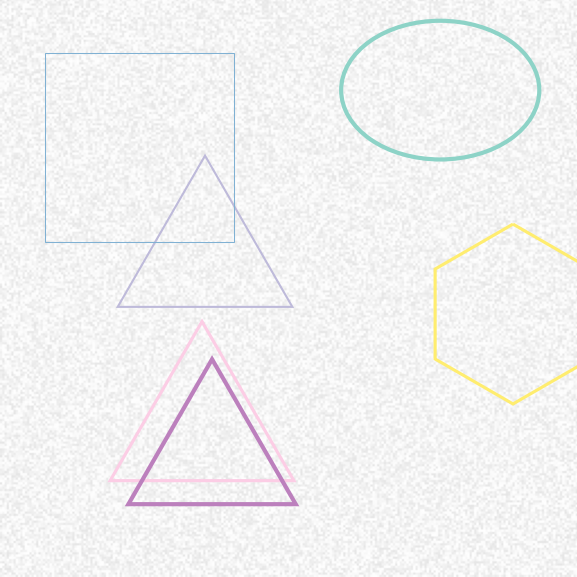[{"shape": "oval", "thickness": 2, "radius": 0.86, "center": [0.762, 0.843]}, {"shape": "triangle", "thickness": 1, "radius": 0.87, "center": [0.355, 0.555]}, {"shape": "square", "thickness": 0.5, "radius": 0.82, "center": [0.242, 0.743]}, {"shape": "triangle", "thickness": 1.5, "radius": 0.92, "center": [0.35, 0.259]}, {"shape": "triangle", "thickness": 2, "radius": 0.84, "center": [0.367, 0.21]}, {"shape": "hexagon", "thickness": 1.5, "radius": 0.78, "center": [0.888, 0.455]}]